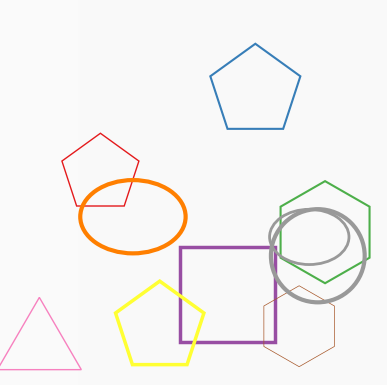[{"shape": "pentagon", "thickness": 1, "radius": 0.52, "center": [0.259, 0.549]}, {"shape": "pentagon", "thickness": 1.5, "radius": 0.61, "center": [0.659, 0.764]}, {"shape": "hexagon", "thickness": 1.5, "radius": 0.66, "center": [0.839, 0.397]}, {"shape": "square", "thickness": 2.5, "radius": 0.61, "center": [0.587, 0.235]}, {"shape": "oval", "thickness": 3, "radius": 0.68, "center": [0.343, 0.437]}, {"shape": "pentagon", "thickness": 2.5, "radius": 0.6, "center": [0.412, 0.15]}, {"shape": "hexagon", "thickness": 0.5, "radius": 0.53, "center": [0.772, 0.153]}, {"shape": "triangle", "thickness": 1, "radius": 0.63, "center": [0.102, 0.102]}, {"shape": "circle", "thickness": 3, "radius": 0.6, "center": [0.82, 0.336]}, {"shape": "oval", "thickness": 2, "radius": 0.51, "center": [0.798, 0.385]}]